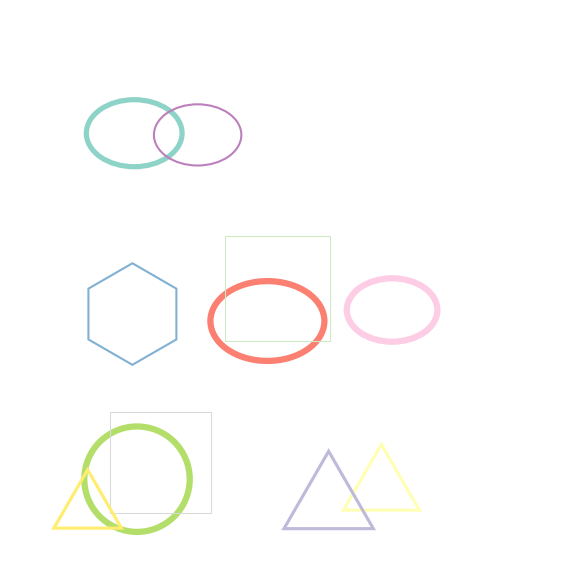[{"shape": "oval", "thickness": 2.5, "radius": 0.41, "center": [0.232, 0.768]}, {"shape": "triangle", "thickness": 1.5, "radius": 0.38, "center": [0.66, 0.154]}, {"shape": "triangle", "thickness": 1.5, "radius": 0.45, "center": [0.569, 0.128]}, {"shape": "oval", "thickness": 3, "radius": 0.49, "center": [0.463, 0.443]}, {"shape": "hexagon", "thickness": 1, "radius": 0.44, "center": [0.229, 0.455]}, {"shape": "circle", "thickness": 3, "radius": 0.46, "center": [0.237, 0.169]}, {"shape": "oval", "thickness": 3, "radius": 0.39, "center": [0.679, 0.462]}, {"shape": "square", "thickness": 0.5, "radius": 0.44, "center": [0.278, 0.198]}, {"shape": "oval", "thickness": 1, "radius": 0.38, "center": [0.342, 0.766]}, {"shape": "square", "thickness": 0.5, "radius": 0.46, "center": [0.481, 0.5]}, {"shape": "triangle", "thickness": 1.5, "radius": 0.34, "center": [0.152, 0.118]}]